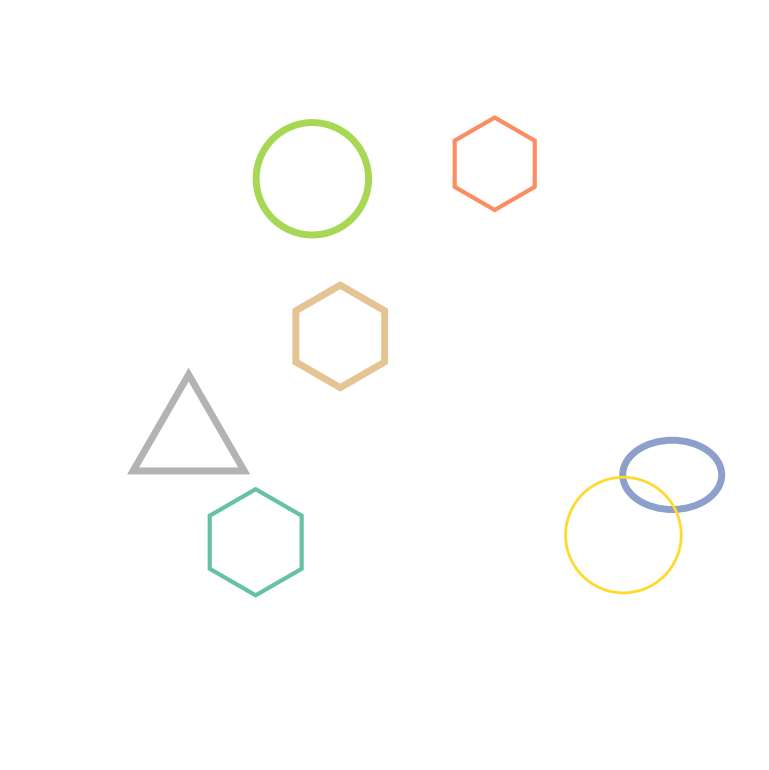[{"shape": "hexagon", "thickness": 1.5, "radius": 0.34, "center": [0.332, 0.296]}, {"shape": "hexagon", "thickness": 1.5, "radius": 0.3, "center": [0.642, 0.787]}, {"shape": "oval", "thickness": 2.5, "radius": 0.32, "center": [0.873, 0.383]}, {"shape": "circle", "thickness": 2.5, "radius": 0.37, "center": [0.406, 0.768]}, {"shape": "circle", "thickness": 1, "radius": 0.38, "center": [0.81, 0.305]}, {"shape": "hexagon", "thickness": 2.5, "radius": 0.33, "center": [0.442, 0.563]}, {"shape": "triangle", "thickness": 2.5, "radius": 0.42, "center": [0.245, 0.43]}]